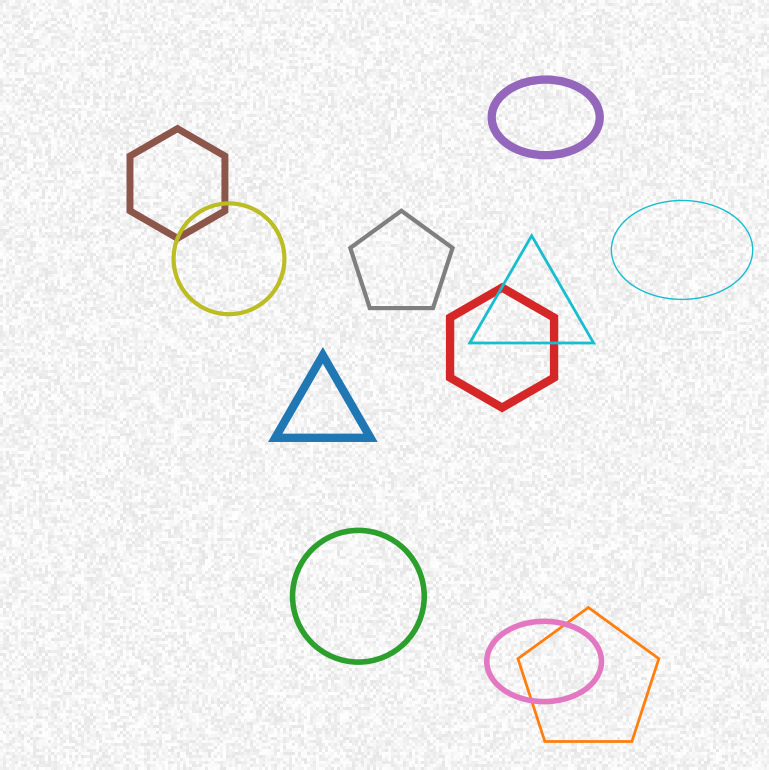[{"shape": "triangle", "thickness": 3, "radius": 0.36, "center": [0.419, 0.467]}, {"shape": "pentagon", "thickness": 1, "radius": 0.48, "center": [0.764, 0.115]}, {"shape": "circle", "thickness": 2, "radius": 0.43, "center": [0.465, 0.226]}, {"shape": "hexagon", "thickness": 3, "radius": 0.39, "center": [0.652, 0.549]}, {"shape": "oval", "thickness": 3, "radius": 0.35, "center": [0.709, 0.848]}, {"shape": "hexagon", "thickness": 2.5, "radius": 0.36, "center": [0.23, 0.762]}, {"shape": "oval", "thickness": 2, "radius": 0.37, "center": [0.707, 0.141]}, {"shape": "pentagon", "thickness": 1.5, "radius": 0.35, "center": [0.521, 0.656]}, {"shape": "circle", "thickness": 1.5, "radius": 0.36, "center": [0.297, 0.664]}, {"shape": "oval", "thickness": 0.5, "radius": 0.46, "center": [0.886, 0.675]}, {"shape": "triangle", "thickness": 1, "radius": 0.46, "center": [0.69, 0.601]}]